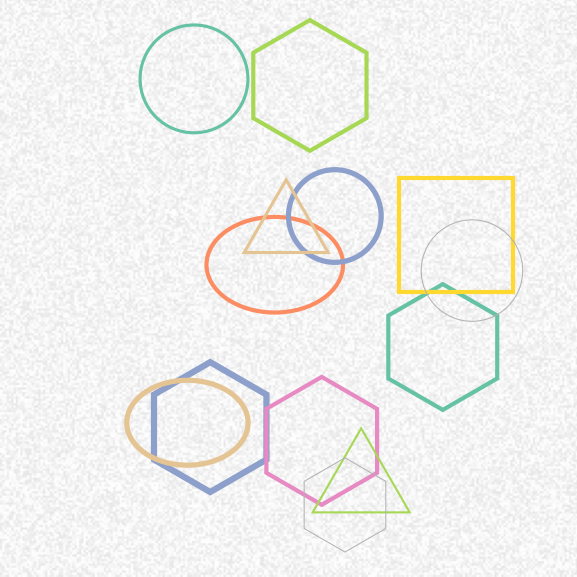[{"shape": "hexagon", "thickness": 2, "radius": 0.54, "center": [0.767, 0.398]}, {"shape": "circle", "thickness": 1.5, "radius": 0.47, "center": [0.336, 0.863]}, {"shape": "oval", "thickness": 2, "radius": 0.59, "center": [0.476, 0.541]}, {"shape": "circle", "thickness": 2.5, "radius": 0.4, "center": [0.58, 0.625]}, {"shape": "hexagon", "thickness": 3, "radius": 0.56, "center": [0.364, 0.26]}, {"shape": "hexagon", "thickness": 2, "radius": 0.55, "center": [0.557, 0.236]}, {"shape": "hexagon", "thickness": 2, "radius": 0.57, "center": [0.537, 0.851]}, {"shape": "triangle", "thickness": 1, "radius": 0.49, "center": [0.625, 0.16]}, {"shape": "square", "thickness": 2, "radius": 0.49, "center": [0.79, 0.592]}, {"shape": "oval", "thickness": 2.5, "radius": 0.53, "center": [0.325, 0.267]}, {"shape": "triangle", "thickness": 1.5, "radius": 0.42, "center": [0.495, 0.604]}, {"shape": "circle", "thickness": 0.5, "radius": 0.44, "center": [0.817, 0.531]}, {"shape": "hexagon", "thickness": 0.5, "radius": 0.41, "center": [0.597, 0.125]}]